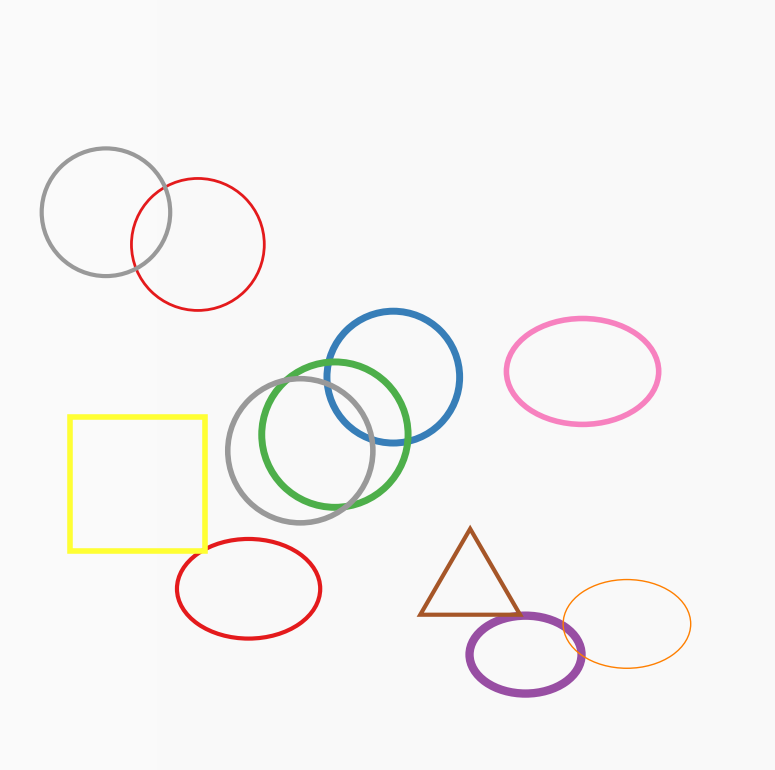[{"shape": "circle", "thickness": 1, "radius": 0.43, "center": [0.255, 0.683]}, {"shape": "oval", "thickness": 1.5, "radius": 0.46, "center": [0.321, 0.235]}, {"shape": "circle", "thickness": 2.5, "radius": 0.43, "center": [0.507, 0.51]}, {"shape": "circle", "thickness": 2.5, "radius": 0.47, "center": [0.432, 0.436]}, {"shape": "oval", "thickness": 3, "radius": 0.36, "center": [0.678, 0.15]}, {"shape": "oval", "thickness": 0.5, "radius": 0.41, "center": [0.809, 0.19]}, {"shape": "square", "thickness": 2, "radius": 0.44, "center": [0.178, 0.371]}, {"shape": "triangle", "thickness": 1.5, "radius": 0.37, "center": [0.607, 0.239]}, {"shape": "oval", "thickness": 2, "radius": 0.49, "center": [0.752, 0.518]}, {"shape": "circle", "thickness": 1.5, "radius": 0.41, "center": [0.137, 0.724]}, {"shape": "circle", "thickness": 2, "radius": 0.47, "center": [0.388, 0.415]}]